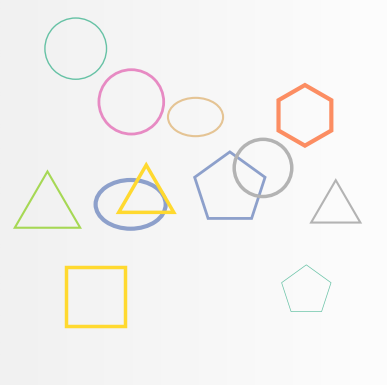[{"shape": "circle", "thickness": 1, "radius": 0.4, "center": [0.195, 0.874]}, {"shape": "pentagon", "thickness": 0.5, "radius": 0.34, "center": [0.79, 0.245]}, {"shape": "hexagon", "thickness": 3, "radius": 0.39, "center": [0.787, 0.7]}, {"shape": "pentagon", "thickness": 2, "radius": 0.48, "center": [0.593, 0.51]}, {"shape": "oval", "thickness": 3, "radius": 0.45, "center": [0.337, 0.469]}, {"shape": "circle", "thickness": 2, "radius": 0.42, "center": [0.339, 0.735]}, {"shape": "triangle", "thickness": 1.5, "radius": 0.49, "center": [0.123, 0.457]}, {"shape": "triangle", "thickness": 2.5, "radius": 0.41, "center": [0.377, 0.489]}, {"shape": "square", "thickness": 2.5, "radius": 0.38, "center": [0.246, 0.229]}, {"shape": "oval", "thickness": 1.5, "radius": 0.36, "center": [0.505, 0.696]}, {"shape": "circle", "thickness": 2.5, "radius": 0.37, "center": [0.679, 0.564]}, {"shape": "triangle", "thickness": 1.5, "radius": 0.37, "center": [0.866, 0.459]}]